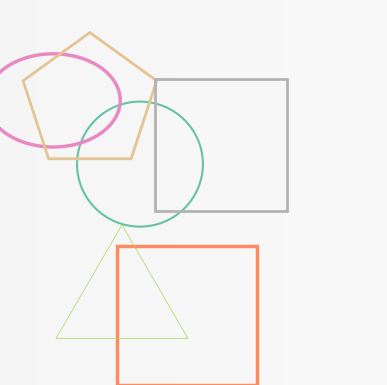[{"shape": "circle", "thickness": 1.5, "radius": 0.81, "center": [0.361, 0.574]}, {"shape": "square", "thickness": 2.5, "radius": 0.9, "center": [0.482, 0.181]}, {"shape": "oval", "thickness": 2.5, "radius": 0.86, "center": [0.137, 0.739]}, {"shape": "triangle", "thickness": 0.5, "radius": 0.98, "center": [0.315, 0.219]}, {"shape": "pentagon", "thickness": 2, "radius": 0.91, "center": [0.232, 0.734]}, {"shape": "square", "thickness": 2, "radius": 0.85, "center": [0.57, 0.623]}]